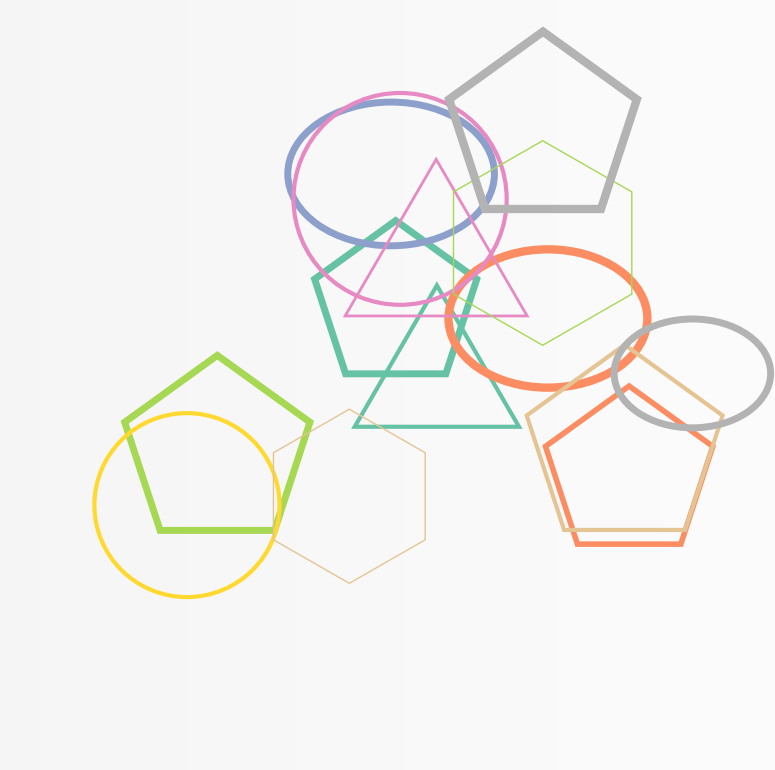[{"shape": "triangle", "thickness": 1.5, "radius": 0.61, "center": [0.564, 0.507]}, {"shape": "pentagon", "thickness": 2.5, "radius": 0.55, "center": [0.511, 0.604]}, {"shape": "pentagon", "thickness": 2, "radius": 0.57, "center": [0.812, 0.385]}, {"shape": "oval", "thickness": 3, "radius": 0.64, "center": [0.707, 0.586]}, {"shape": "oval", "thickness": 2.5, "radius": 0.67, "center": [0.505, 0.774]}, {"shape": "circle", "thickness": 1.5, "radius": 0.69, "center": [0.516, 0.742]}, {"shape": "triangle", "thickness": 1, "radius": 0.68, "center": [0.563, 0.657]}, {"shape": "hexagon", "thickness": 0.5, "radius": 0.66, "center": [0.7, 0.684]}, {"shape": "pentagon", "thickness": 2.5, "radius": 0.63, "center": [0.28, 0.413]}, {"shape": "circle", "thickness": 1.5, "radius": 0.6, "center": [0.241, 0.344]}, {"shape": "pentagon", "thickness": 1.5, "radius": 0.66, "center": [0.806, 0.419]}, {"shape": "hexagon", "thickness": 0.5, "radius": 0.57, "center": [0.451, 0.356]}, {"shape": "pentagon", "thickness": 3, "radius": 0.64, "center": [0.701, 0.832]}, {"shape": "oval", "thickness": 2.5, "radius": 0.5, "center": [0.893, 0.515]}]